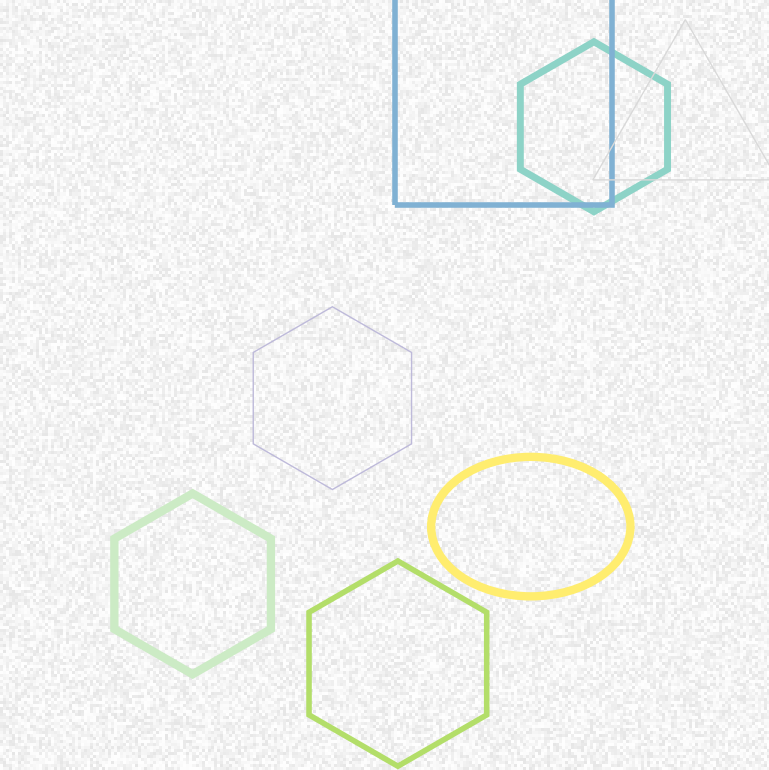[{"shape": "hexagon", "thickness": 2.5, "radius": 0.55, "center": [0.771, 0.835]}, {"shape": "hexagon", "thickness": 0.5, "radius": 0.59, "center": [0.432, 0.483]}, {"shape": "square", "thickness": 2, "radius": 0.71, "center": [0.654, 0.875]}, {"shape": "hexagon", "thickness": 2, "radius": 0.67, "center": [0.517, 0.138]}, {"shape": "triangle", "thickness": 0.5, "radius": 0.69, "center": [0.89, 0.836]}, {"shape": "hexagon", "thickness": 3, "radius": 0.59, "center": [0.25, 0.242]}, {"shape": "oval", "thickness": 3, "radius": 0.65, "center": [0.689, 0.316]}]